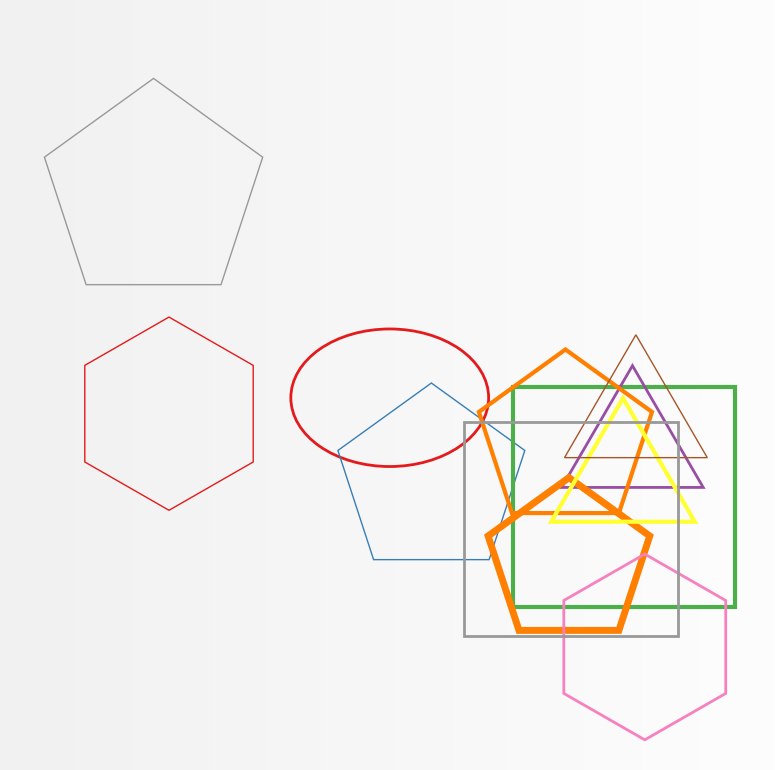[{"shape": "oval", "thickness": 1, "radius": 0.64, "center": [0.503, 0.483]}, {"shape": "hexagon", "thickness": 0.5, "radius": 0.63, "center": [0.218, 0.463]}, {"shape": "pentagon", "thickness": 0.5, "radius": 0.63, "center": [0.557, 0.376]}, {"shape": "square", "thickness": 1.5, "radius": 0.72, "center": [0.805, 0.355]}, {"shape": "triangle", "thickness": 1, "radius": 0.53, "center": [0.816, 0.42]}, {"shape": "pentagon", "thickness": 2.5, "radius": 0.55, "center": [0.734, 0.27]}, {"shape": "pentagon", "thickness": 1.5, "radius": 0.59, "center": [0.73, 0.429]}, {"shape": "triangle", "thickness": 1.5, "radius": 0.54, "center": [0.804, 0.376]}, {"shape": "triangle", "thickness": 0.5, "radius": 0.53, "center": [0.82, 0.459]}, {"shape": "hexagon", "thickness": 1, "radius": 0.6, "center": [0.832, 0.16]}, {"shape": "square", "thickness": 1, "radius": 0.69, "center": [0.737, 0.313]}, {"shape": "pentagon", "thickness": 0.5, "radius": 0.74, "center": [0.198, 0.75]}]